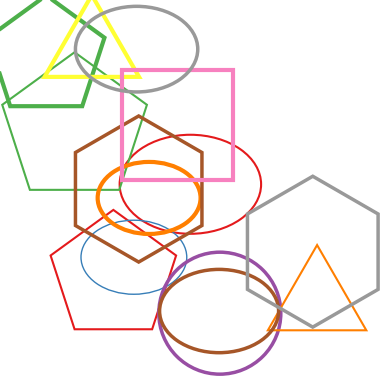[{"shape": "oval", "thickness": 1.5, "radius": 0.92, "center": [0.494, 0.521]}, {"shape": "pentagon", "thickness": 1.5, "radius": 0.86, "center": [0.294, 0.283]}, {"shape": "oval", "thickness": 1, "radius": 0.69, "center": [0.348, 0.332]}, {"shape": "pentagon", "thickness": 3, "radius": 0.8, "center": [0.12, 0.853]}, {"shape": "pentagon", "thickness": 1.5, "radius": 0.99, "center": [0.194, 0.667]}, {"shape": "circle", "thickness": 2.5, "radius": 0.79, "center": [0.571, 0.187]}, {"shape": "oval", "thickness": 3, "radius": 0.67, "center": [0.387, 0.486]}, {"shape": "triangle", "thickness": 1.5, "radius": 0.74, "center": [0.824, 0.216]}, {"shape": "triangle", "thickness": 3, "radius": 0.71, "center": [0.238, 0.871]}, {"shape": "oval", "thickness": 2.5, "radius": 0.77, "center": [0.569, 0.192]}, {"shape": "hexagon", "thickness": 2.5, "radius": 0.95, "center": [0.36, 0.509]}, {"shape": "square", "thickness": 3, "radius": 0.72, "center": [0.461, 0.675]}, {"shape": "hexagon", "thickness": 2.5, "radius": 0.98, "center": [0.812, 0.346]}, {"shape": "oval", "thickness": 2.5, "radius": 0.79, "center": [0.355, 0.872]}]